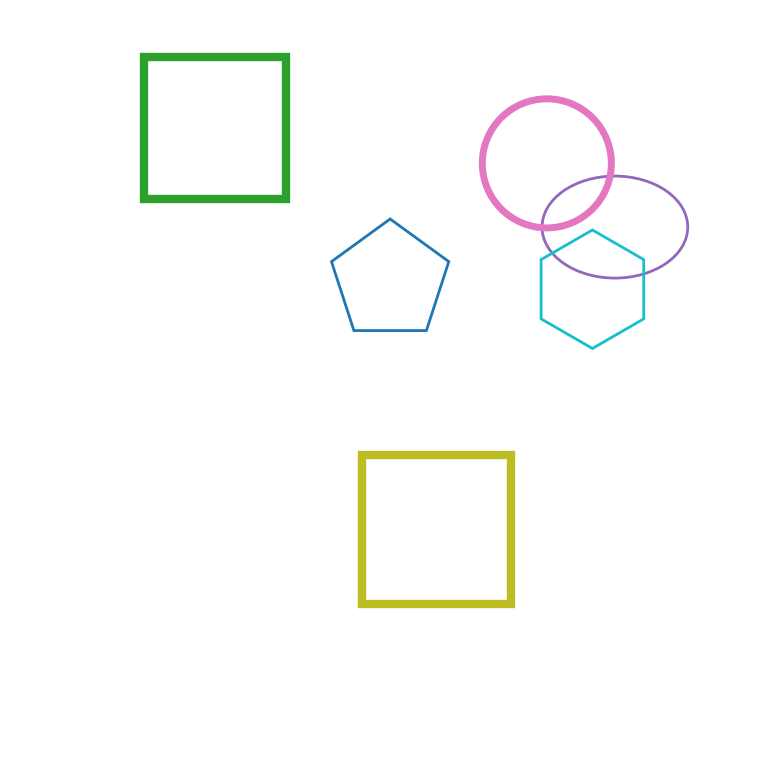[{"shape": "pentagon", "thickness": 1, "radius": 0.4, "center": [0.507, 0.635]}, {"shape": "square", "thickness": 3, "radius": 0.46, "center": [0.279, 0.833]}, {"shape": "oval", "thickness": 1, "radius": 0.47, "center": [0.799, 0.705]}, {"shape": "circle", "thickness": 2.5, "radius": 0.42, "center": [0.71, 0.788]}, {"shape": "square", "thickness": 3, "radius": 0.48, "center": [0.567, 0.312]}, {"shape": "hexagon", "thickness": 1, "radius": 0.38, "center": [0.769, 0.624]}]